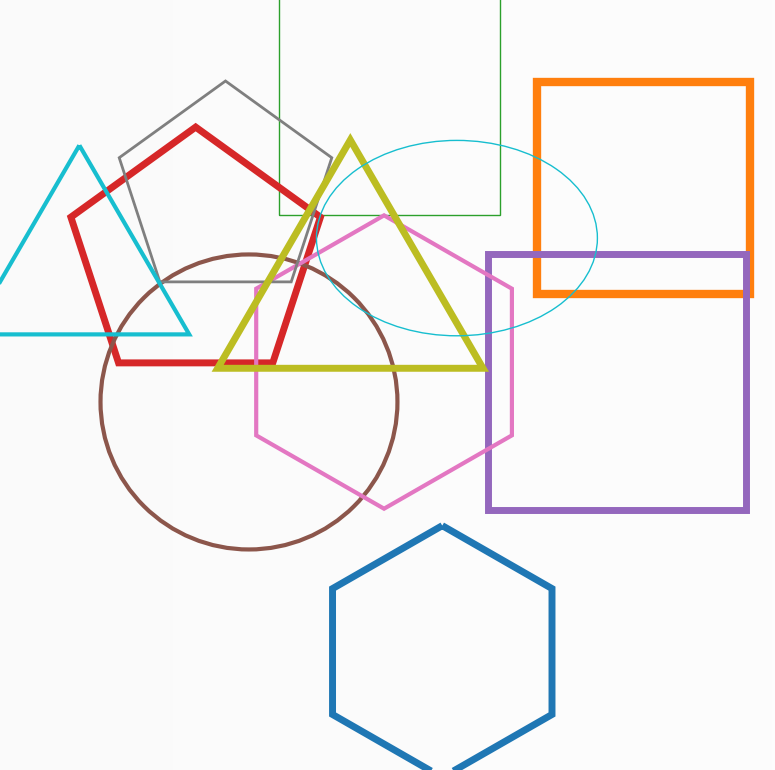[{"shape": "hexagon", "thickness": 2.5, "radius": 0.82, "center": [0.571, 0.154]}, {"shape": "square", "thickness": 3, "radius": 0.69, "center": [0.83, 0.756]}, {"shape": "square", "thickness": 0.5, "radius": 0.71, "center": [0.503, 0.863]}, {"shape": "pentagon", "thickness": 2.5, "radius": 0.85, "center": [0.252, 0.666]}, {"shape": "square", "thickness": 2.5, "radius": 0.83, "center": [0.796, 0.504]}, {"shape": "circle", "thickness": 1.5, "radius": 0.96, "center": [0.321, 0.478]}, {"shape": "hexagon", "thickness": 1.5, "radius": 0.95, "center": [0.496, 0.53]}, {"shape": "pentagon", "thickness": 1, "radius": 0.72, "center": [0.291, 0.751]}, {"shape": "triangle", "thickness": 2.5, "radius": 0.99, "center": [0.452, 0.621]}, {"shape": "oval", "thickness": 0.5, "radius": 0.91, "center": [0.59, 0.691]}, {"shape": "triangle", "thickness": 1.5, "radius": 0.82, "center": [0.102, 0.648]}]